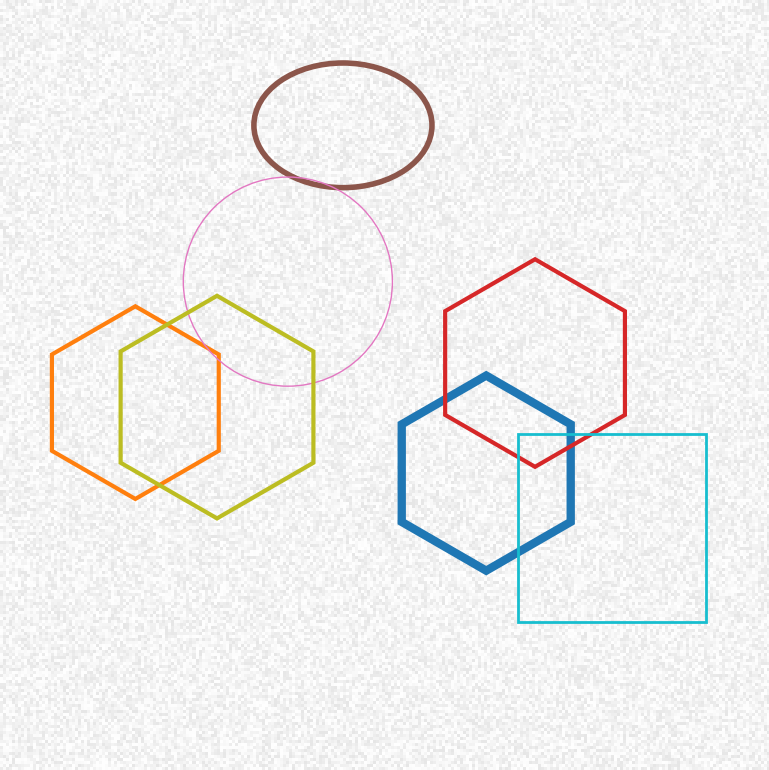[{"shape": "hexagon", "thickness": 3, "radius": 0.63, "center": [0.631, 0.386]}, {"shape": "hexagon", "thickness": 1.5, "radius": 0.63, "center": [0.176, 0.477]}, {"shape": "hexagon", "thickness": 1.5, "radius": 0.67, "center": [0.695, 0.529]}, {"shape": "oval", "thickness": 2, "radius": 0.58, "center": [0.445, 0.837]}, {"shape": "circle", "thickness": 0.5, "radius": 0.68, "center": [0.374, 0.634]}, {"shape": "hexagon", "thickness": 1.5, "radius": 0.72, "center": [0.282, 0.471]}, {"shape": "square", "thickness": 1, "radius": 0.61, "center": [0.794, 0.314]}]